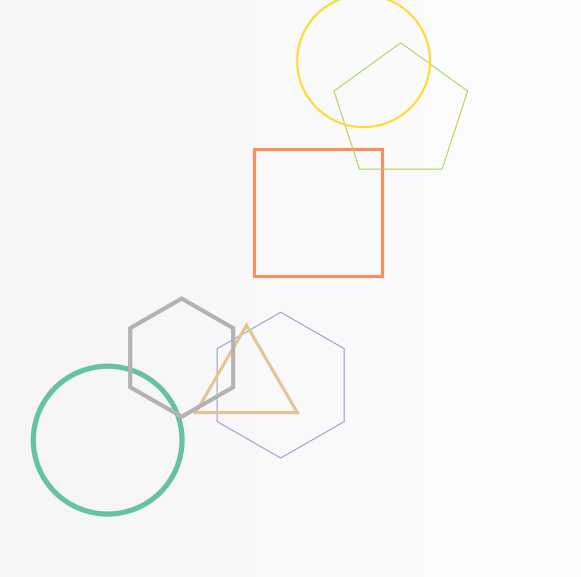[{"shape": "circle", "thickness": 2.5, "radius": 0.64, "center": [0.185, 0.237]}, {"shape": "square", "thickness": 1.5, "radius": 0.55, "center": [0.547, 0.632]}, {"shape": "hexagon", "thickness": 0.5, "radius": 0.63, "center": [0.483, 0.332]}, {"shape": "pentagon", "thickness": 0.5, "radius": 0.6, "center": [0.69, 0.804]}, {"shape": "circle", "thickness": 1, "radius": 0.57, "center": [0.626, 0.893]}, {"shape": "triangle", "thickness": 1.5, "radius": 0.5, "center": [0.424, 0.335]}, {"shape": "hexagon", "thickness": 2, "radius": 0.51, "center": [0.313, 0.38]}]